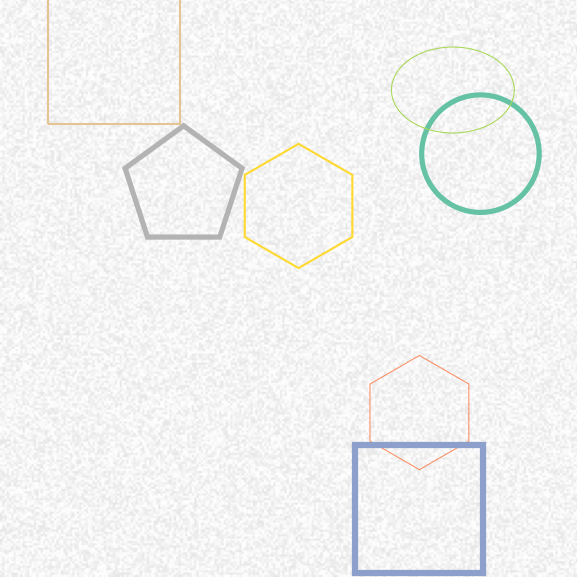[{"shape": "circle", "thickness": 2.5, "radius": 0.51, "center": [0.832, 0.733]}, {"shape": "hexagon", "thickness": 0.5, "radius": 0.49, "center": [0.726, 0.285]}, {"shape": "square", "thickness": 3, "radius": 0.56, "center": [0.726, 0.118]}, {"shape": "oval", "thickness": 0.5, "radius": 0.53, "center": [0.784, 0.843]}, {"shape": "hexagon", "thickness": 1, "radius": 0.54, "center": [0.517, 0.642]}, {"shape": "square", "thickness": 1, "radius": 0.57, "center": [0.197, 0.898]}, {"shape": "pentagon", "thickness": 2.5, "radius": 0.53, "center": [0.318, 0.675]}]